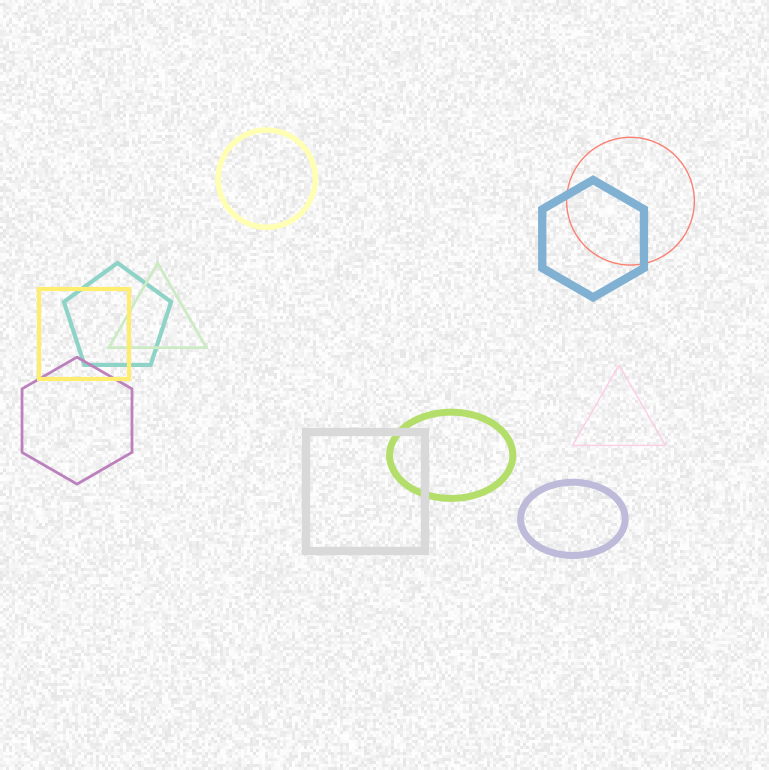[{"shape": "pentagon", "thickness": 1.5, "radius": 0.37, "center": [0.153, 0.585]}, {"shape": "circle", "thickness": 2, "radius": 0.32, "center": [0.346, 0.768]}, {"shape": "oval", "thickness": 2.5, "radius": 0.34, "center": [0.744, 0.326]}, {"shape": "circle", "thickness": 0.5, "radius": 0.41, "center": [0.819, 0.739]}, {"shape": "hexagon", "thickness": 3, "radius": 0.38, "center": [0.77, 0.69]}, {"shape": "oval", "thickness": 2.5, "radius": 0.4, "center": [0.586, 0.409]}, {"shape": "triangle", "thickness": 0.5, "radius": 0.35, "center": [0.804, 0.456]}, {"shape": "square", "thickness": 3, "radius": 0.38, "center": [0.475, 0.362]}, {"shape": "hexagon", "thickness": 1, "radius": 0.41, "center": [0.1, 0.454]}, {"shape": "triangle", "thickness": 1, "radius": 0.37, "center": [0.205, 0.585]}, {"shape": "square", "thickness": 1.5, "radius": 0.29, "center": [0.109, 0.566]}]